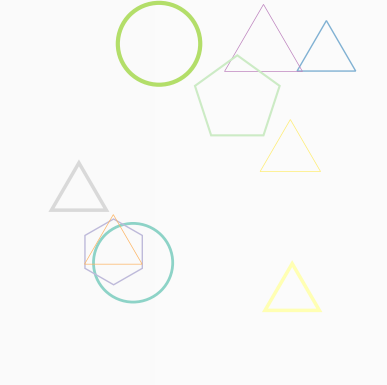[{"shape": "circle", "thickness": 2, "radius": 0.51, "center": [0.343, 0.318]}, {"shape": "triangle", "thickness": 2.5, "radius": 0.41, "center": [0.754, 0.234]}, {"shape": "hexagon", "thickness": 1, "radius": 0.43, "center": [0.293, 0.346]}, {"shape": "triangle", "thickness": 1, "radius": 0.44, "center": [0.842, 0.859]}, {"shape": "triangle", "thickness": 0.5, "radius": 0.43, "center": [0.292, 0.357]}, {"shape": "circle", "thickness": 3, "radius": 0.53, "center": [0.41, 0.886]}, {"shape": "triangle", "thickness": 2.5, "radius": 0.41, "center": [0.204, 0.495]}, {"shape": "triangle", "thickness": 0.5, "radius": 0.58, "center": [0.68, 0.872]}, {"shape": "pentagon", "thickness": 1.5, "radius": 0.57, "center": [0.612, 0.741]}, {"shape": "triangle", "thickness": 0.5, "radius": 0.45, "center": [0.749, 0.599]}]